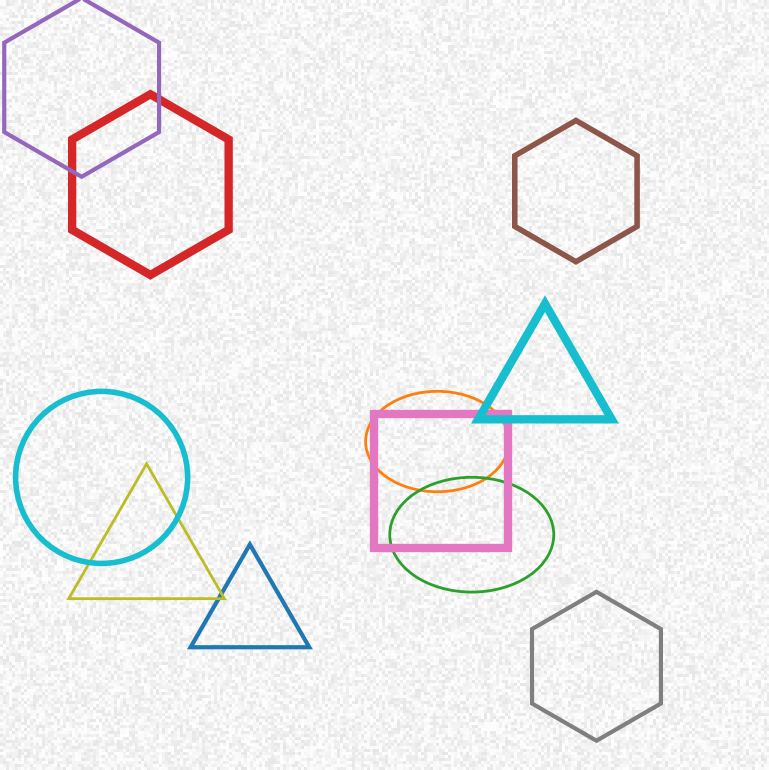[{"shape": "triangle", "thickness": 1.5, "radius": 0.44, "center": [0.325, 0.204]}, {"shape": "oval", "thickness": 1, "radius": 0.47, "center": [0.568, 0.427]}, {"shape": "oval", "thickness": 1, "radius": 0.53, "center": [0.613, 0.306]}, {"shape": "hexagon", "thickness": 3, "radius": 0.59, "center": [0.195, 0.76]}, {"shape": "hexagon", "thickness": 1.5, "radius": 0.58, "center": [0.106, 0.887]}, {"shape": "hexagon", "thickness": 2, "radius": 0.46, "center": [0.748, 0.752]}, {"shape": "square", "thickness": 3, "radius": 0.44, "center": [0.572, 0.375]}, {"shape": "hexagon", "thickness": 1.5, "radius": 0.48, "center": [0.775, 0.135]}, {"shape": "triangle", "thickness": 1, "radius": 0.58, "center": [0.19, 0.281]}, {"shape": "triangle", "thickness": 3, "radius": 0.5, "center": [0.708, 0.505]}, {"shape": "circle", "thickness": 2, "radius": 0.56, "center": [0.132, 0.38]}]